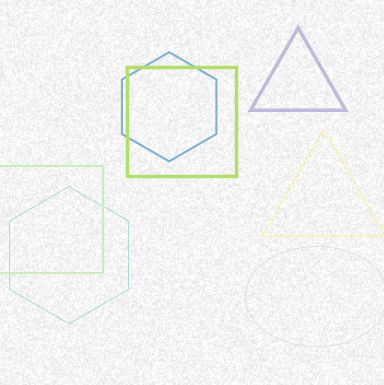[{"shape": "hexagon", "thickness": 0.5, "radius": 0.89, "center": [0.179, 0.337]}, {"shape": "triangle", "thickness": 2.5, "radius": 0.71, "center": [0.774, 0.785]}, {"shape": "hexagon", "thickness": 1.5, "radius": 0.71, "center": [0.439, 0.723]}, {"shape": "square", "thickness": 2.5, "radius": 0.71, "center": [0.472, 0.684]}, {"shape": "oval", "thickness": 0.5, "radius": 0.93, "center": [0.823, 0.23]}, {"shape": "square", "thickness": 1.5, "radius": 0.7, "center": [0.128, 0.429]}, {"shape": "triangle", "thickness": 0.5, "radius": 0.92, "center": [0.841, 0.479]}]